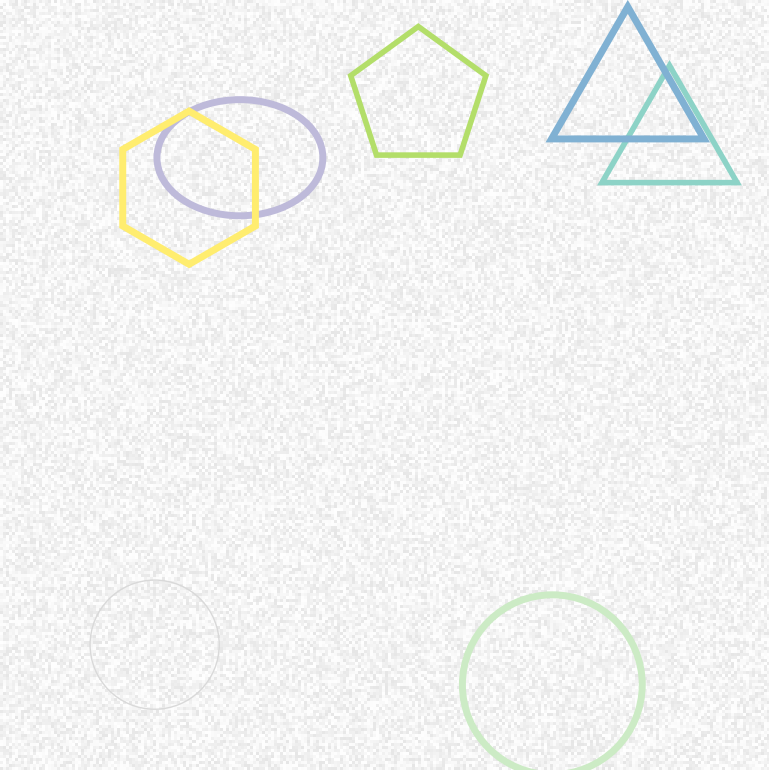[{"shape": "triangle", "thickness": 2, "radius": 0.51, "center": [0.869, 0.814]}, {"shape": "oval", "thickness": 2.5, "radius": 0.54, "center": [0.312, 0.795]}, {"shape": "triangle", "thickness": 2.5, "radius": 0.57, "center": [0.815, 0.877]}, {"shape": "pentagon", "thickness": 2, "radius": 0.46, "center": [0.543, 0.873]}, {"shape": "circle", "thickness": 0.5, "radius": 0.42, "center": [0.201, 0.163]}, {"shape": "circle", "thickness": 2.5, "radius": 0.58, "center": [0.717, 0.111]}, {"shape": "hexagon", "thickness": 2.5, "radius": 0.5, "center": [0.246, 0.756]}]